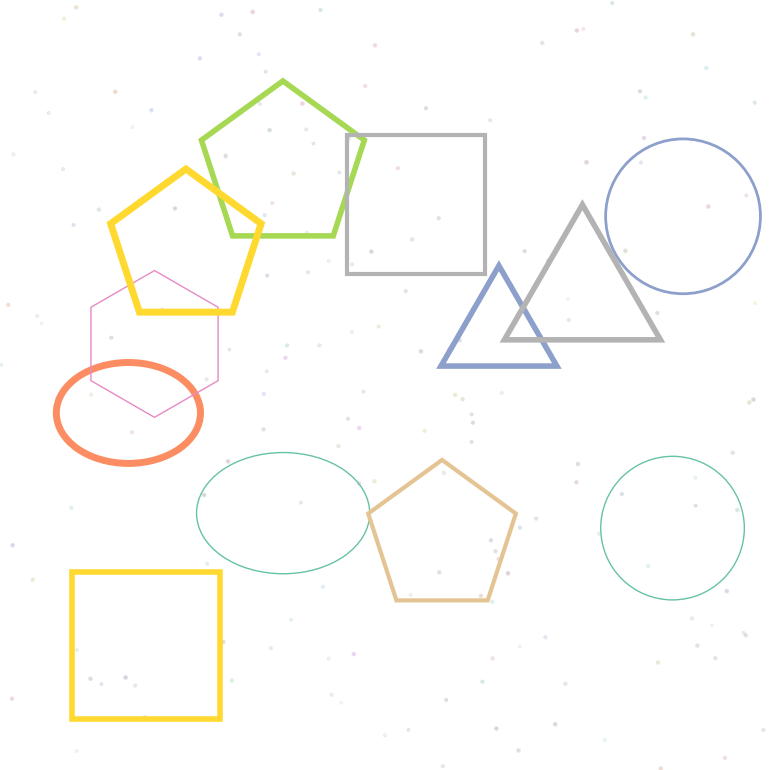[{"shape": "oval", "thickness": 0.5, "radius": 0.56, "center": [0.368, 0.334]}, {"shape": "circle", "thickness": 0.5, "radius": 0.47, "center": [0.873, 0.314]}, {"shape": "oval", "thickness": 2.5, "radius": 0.47, "center": [0.167, 0.464]}, {"shape": "triangle", "thickness": 2, "radius": 0.43, "center": [0.648, 0.568]}, {"shape": "circle", "thickness": 1, "radius": 0.5, "center": [0.887, 0.719]}, {"shape": "hexagon", "thickness": 0.5, "radius": 0.48, "center": [0.201, 0.553]}, {"shape": "pentagon", "thickness": 2, "radius": 0.56, "center": [0.367, 0.784]}, {"shape": "square", "thickness": 2, "radius": 0.48, "center": [0.19, 0.161]}, {"shape": "pentagon", "thickness": 2.5, "radius": 0.51, "center": [0.241, 0.678]}, {"shape": "pentagon", "thickness": 1.5, "radius": 0.5, "center": [0.574, 0.302]}, {"shape": "triangle", "thickness": 2, "radius": 0.59, "center": [0.756, 0.617]}, {"shape": "square", "thickness": 1.5, "radius": 0.45, "center": [0.54, 0.735]}]